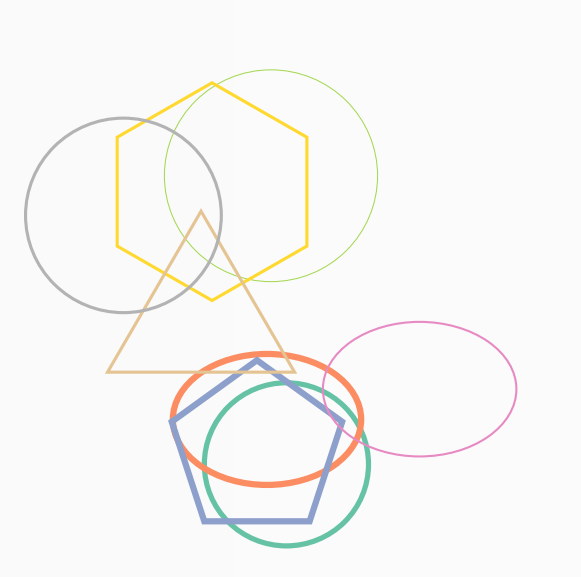[{"shape": "circle", "thickness": 2.5, "radius": 0.71, "center": [0.493, 0.195]}, {"shape": "oval", "thickness": 3, "radius": 0.81, "center": [0.459, 0.273]}, {"shape": "pentagon", "thickness": 3, "radius": 0.77, "center": [0.442, 0.221]}, {"shape": "oval", "thickness": 1, "radius": 0.83, "center": [0.722, 0.325]}, {"shape": "circle", "thickness": 0.5, "radius": 0.92, "center": [0.466, 0.695]}, {"shape": "hexagon", "thickness": 1.5, "radius": 0.94, "center": [0.365, 0.667]}, {"shape": "triangle", "thickness": 1.5, "radius": 0.93, "center": [0.346, 0.448]}, {"shape": "circle", "thickness": 1.5, "radius": 0.84, "center": [0.212, 0.626]}]